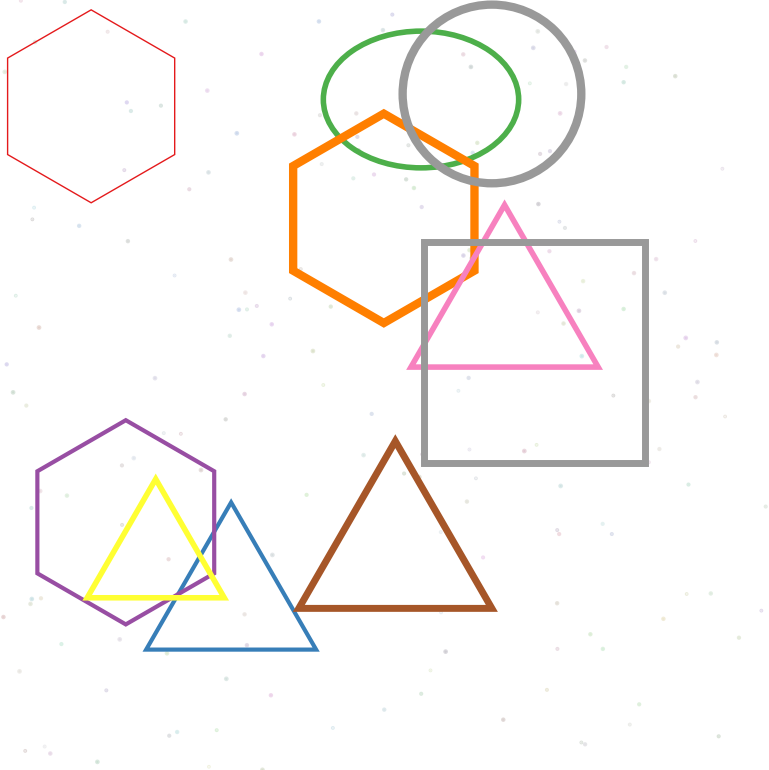[{"shape": "hexagon", "thickness": 0.5, "radius": 0.63, "center": [0.118, 0.862]}, {"shape": "triangle", "thickness": 1.5, "radius": 0.64, "center": [0.3, 0.22]}, {"shape": "oval", "thickness": 2, "radius": 0.63, "center": [0.547, 0.871]}, {"shape": "hexagon", "thickness": 1.5, "radius": 0.66, "center": [0.163, 0.322]}, {"shape": "hexagon", "thickness": 3, "radius": 0.68, "center": [0.498, 0.716]}, {"shape": "triangle", "thickness": 2, "radius": 0.51, "center": [0.202, 0.275]}, {"shape": "triangle", "thickness": 2.5, "radius": 0.72, "center": [0.513, 0.282]}, {"shape": "triangle", "thickness": 2, "radius": 0.7, "center": [0.655, 0.593]}, {"shape": "circle", "thickness": 3, "radius": 0.58, "center": [0.639, 0.878]}, {"shape": "square", "thickness": 2.5, "radius": 0.72, "center": [0.694, 0.543]}]